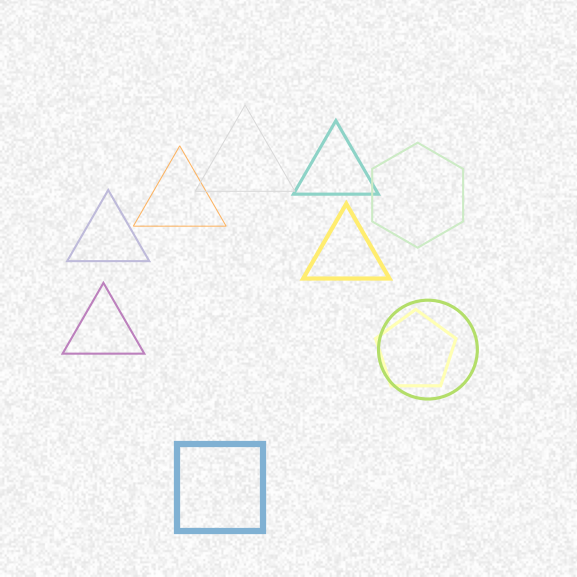[{"shape": "triangle", "thickness": 1.5, "radius": 0.42, "center": [0.582, 0.705]}, {"shape": "pentagon", "thickness": 1.5, "radius": 0.37, "center": [0.72, 0.39]}, {"shape": "triangle", "thickness": 1, "radius": 0.41, "center": [0.187, 0.588]}, {"shape": "square", "thickness": 3, "radius": 0.38, "center": [0.381, 0.155]}, {"shape": "triangle", "thickness": 0.5, "radius": 0.46, "center": [0.311, 0.654]}, {"shape": "circle", "thickness": 1.5, "radius": 0.43, "center": [0.741, 0.394]}, {"shape": "triangle", "thickness": 0.5, "radius": 0.5, "center": [0.424, 0.718]}, {"shape": "triangle", "thickness": 1, "radius": 0.41, "center": [0.179, 0.428]}, {"shape": "hexagon", "thickness": 1, "radius": 0.45, "center": [0.723, 0.661]}, {"shape": "triangle", "thickness": 2, "radius": 0.43, "center": [0.6, 0.56]}]